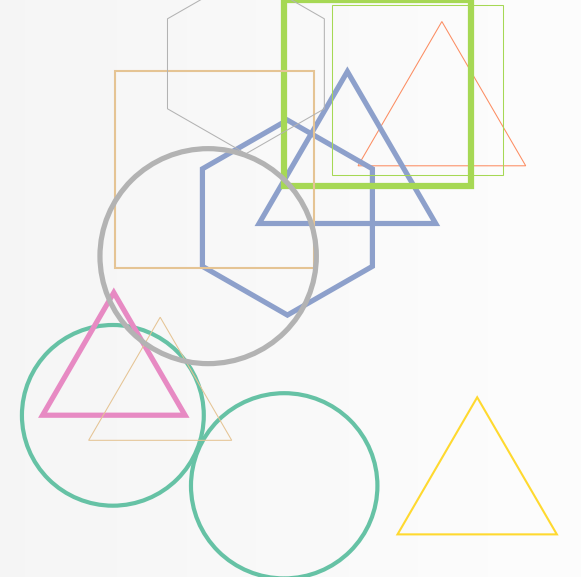[{"shape": "circle", "thickness": 2, "radius": 0.8, "center": [0.489, 0.158]}, {"shape": "circle", "thickness": 2, "radius": 0.78, "center": [0.194, 0.28]}, {"shape": "triangle", "thickness": 0.5, "radius": 0.83, "center": [0.76, 0.795]}, {"shape": "hexagon", "thickness": 2.5, "radius": 0.84, "center": [0.494, 0.622]}, {"shape": "triangle", "thickness": 2.5, "radius": 0.88, "center": [0.598, 0.7]}, {"shape": "triangle", "thickness": 2.5, "radius": 0.71, "center": [0.196, 0.351]}, {"shape": "square", "thickness": 0.5, "radius": 0.73, "center": [0.718, 0.843]}, {"shape": "square", "thickness": 3, "radius": 0.81, "center": [0.649, 0.838]}, {"shape": "triangle", "thickness": 1, "radius": 0.79, "center": [0.821, 0.153]}, {"shape": "triangle", "thickness": 0.5, "radius": 0.71, "center": [0.276, 0.308]}, {"shape": "square", "thickness": 1, "radius": 0.85, "center": [0.369, 0.706]}, {"shape": "hexagon", "thickness": 0.5, "radius": 0.78, "center": [0.423, 0.889]}, {"shape": "circle", "thickness": 2.5, "radius": 0.93, "center": [0.358, 0.556]}]